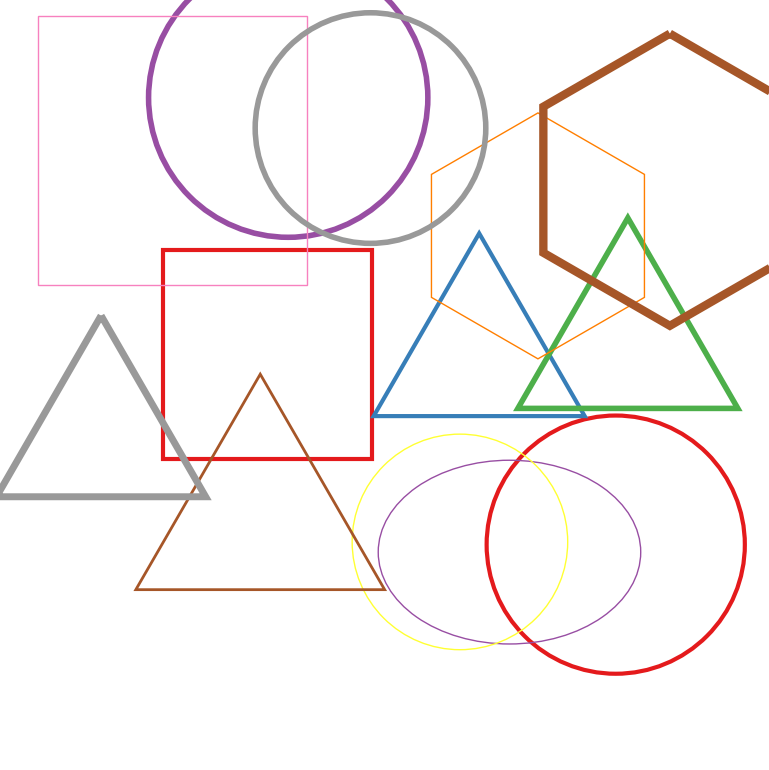[{"shape": "circle", "thickness": 1.5, "radius": 0.84, "center": [0.8, 0.293]}, {"shape": "square", "thickness": 1.5, "radius": 0.68, "center": [0.348, 0.54]}, {"shape": "triangle", "thickness": 1.5, "radius": 0.79, "center": [0.622, 0.539]}, {"shape": "triangle", "thickness": 2, "radius": 0.82, "center": [0.815, 0.552]}, {"shape": "circle", "thickness": 2, "radius": 0.91, "center": [0.374, 0.873]}, {"shape": "oval", "thickness": 0.5, "radius": 0.85, "center": [0.662, 0.283]}, {"shape": "hexagon", "thickness": 0.5, "radius": 0.8, "center": [0.699, 0.694]}, {"shape": "circle", "thickness": 0.5, "radius": 0.7, "center": [0.597, 0.296]}, {"shape": "hexagon", "thickness": 3, "radius": 0.95, "center": [0.87, 0.767]}, {"shape": "triangle", "thickness": 1, "radius": 0.93, "center": [0.338, 0.327]}, {"shape": "square", "thickness": 0.5, "radius": 0.87, "center": [0.224, 0.804]}, {"shape": "circle", "thickness": 2, "radius": 0.75, "center": [0.481, 0.834]}, {"shape": "triangle", "thickness": 2.5, "radius": 0.78, "center": [0.131, 0.433]}]